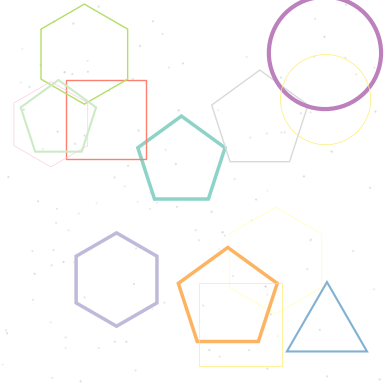[{"shape": "pentagon", "thickness": 2.5, "radius": 0.6, "center": [0.471, 0.579]}, {"shape": "hexagon", "thickness": 0.5, "radius": 0.69, "center": [0.716, 0.323]}, {"shape": "hexagon", "thickness": 2.5, "radius": 0.61, "center": [0.303, 0.274]}, {"shape": "square", "thickness": 1, "radius": 0.51, "center": [0.275, 0.689]}, {"shape": "triangle", "thickness": 1.5, "radius": 0.6, "center": [0.849, 0.147]}, {"shape": "pentagon", "thickness": 2.5, "radius": 0.68, "center": [0.592, 0.222]}, {"shape": "hexagon", "thickness": 1, "radius": 0.65, "center": [0.219, 0.859]}, {"shape": "hexagon", "thickness": 0.5, "radius": 0.55, "center": [0.132, 0.677]}, {"shape": "pentagon", "thickness": 1, "radius": 0.66, "center": [0.675, 0.686]}, {"shape": "circle", "thickness": 3, "radius": 0.73, "center": [0.844, 0.862]}, {"shape": "pentagon", "thickness": 1.5, "radius": 0.51, "center": [0.152, 0.689]}, {"shape": "circle", "thickness": 0.5, "radius": 0.59, "center": [0.846, 0.741]}, {"shape": "square", "thickness": 0.5, "radius": 0.54, "center": [0.624, 0.156]}]